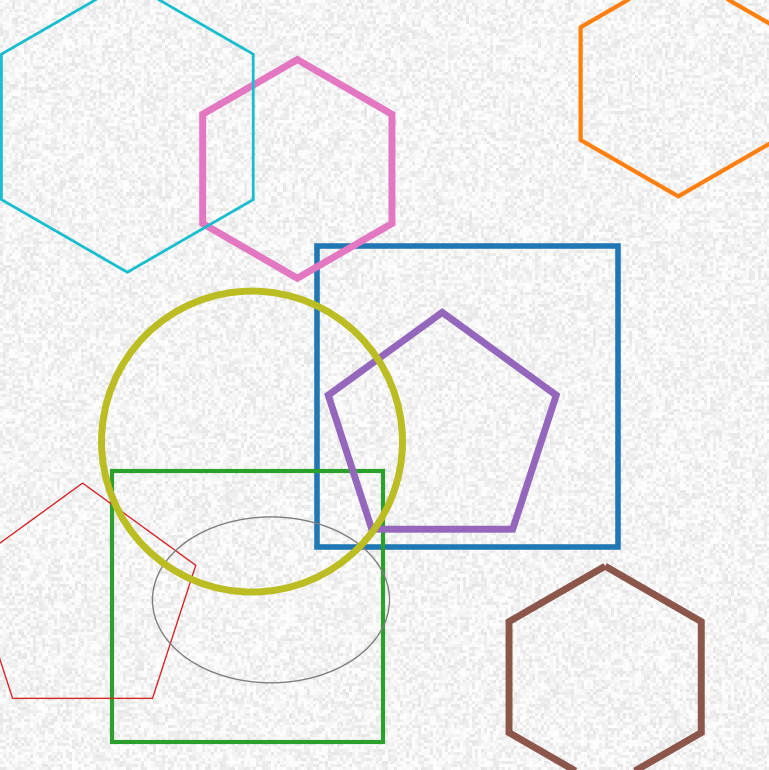[{"shape": "square", "thickness": 2, "radius": 0.98, "center": [0.607, 0.485]}, {"shape": "hexagon", "thickness": 1.5, "radius": 0.73, "center": [0.881, 0.891]}, {"shape": "square", "thickness": 1.5, "radius": 0.88, "center": [0.321, 0.212]}, {"shape": "pentagon", "thickness": 0.5, "radius": 0.77, "center": [0.107, 0.218]}, {"shape": "pentagon", "thickness": 2.5, "radius": 0.78, "center": [0.574, 0.439]}, {"shape": "hexagon", "thickness": 2.5, "radius": 0.72, "center": [0.786, 0.121]}, {"shape": "hexagon", "thickness": 2.5, "radius": 0.71, "center": [0.386, 0.781]}, {"shape": "oval", "thickness": 0.5, "radius": 0.77, "center": [0.352, 0.221]}, {"shape": "circle", "thickness": 2.5, "radius": 0.98, "center": [0.327, 0.427]}, {"shape": "hexagon", "thickness": 1, "radius": 0.94, "center": [0.165, 0.835]}]